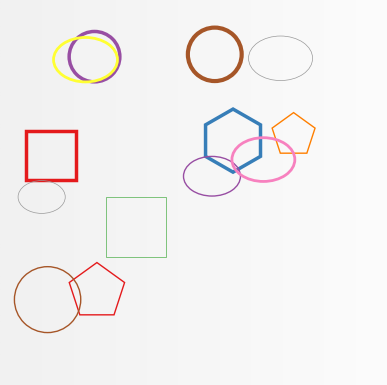[{"shape": "square", "thickness": 2.5, "radius": 0.32, "center": [0.132, 0.596]}, {"shape": "pentagon", "thickness": 1, "radius": 0.38, "center": [0.25, 0.243]}, {"shape": "hexagon", "thickness": 2.5, "radius": 0.41, "center": [0.601, 0.635]}, {"shape": "square", "thickness": 0.5, "radius": 0.39, "center": [0.35, 0.411]}, {"shape": "oval", "thickness": 1, "radius": 0.37, "center": [0.547, 0.542]}, {"shape": "circle", "thickness": 2.5, "radius": 0.33, "center": [0.244, 0.853]}, {"shape": "pentagon", "thickness": 1, "radius": 0.29, "center": [0.758, 0.649]}, {"shape": "oval", "thickness": 2, "radius": 0.41, "center": [0.221, 0.845]}, {"shape": "circle", "thickness": 3, "radius": 0.35, "center": [0.554, 0.859]}, {"shape": "circle", "thickness": 1, "radius": 0.43, "center": [0.123, 0.222]}, {"shape": "oval", "thickness": 2, "radius": 0.41, "center": [0.68, 0.586]}, {"shape": "oval", "thickness": 0.5, "radius": 0.3, "center": [0.108, 0.488]}, {"shape": "oval", "thickness": 0.5, "radius": 0.41, "center": [0.724, 0.849]}]